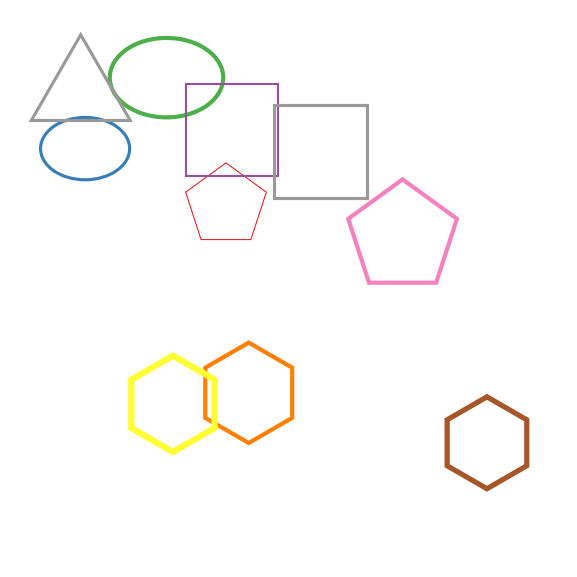[{"shape": "pentagon", "thickness": 0.5, "radius": 0.37, "center": [0.391, 0.644]}, {"shape": "oval", "thickness": 1.5, "radius": 0.39, "center": [0.147, 0.742]}, {"shape": "oval", "thickness": 2, "radius": 0.49, "center": [0.288, 0.865]}, {"shape": "square", "thickness": 1, "radius": 0.4, "center": [0.401, 0.774]}, {"shape": "hexagon", "thickness": 2, "radius": 0.43, "center": [0.431, 0.319]}, {"shape": "hexagon", "thickness": 3, "radius": 0.42, "center": [0.3, 0.3]}, {"shape": "hexagon", "thickness": 2.5, "radius": 0.4, "center": [0.843, 0.232]}, {"shape": "pentagon", "thickness": 2, "radius": 0.49, "center": [0.697, 0.59]}, {"shape": "triangle", "thickness": 1.5, "radius": 0.49, "center": [0.14, 0.84]}, {"shape": "square", "thickness": 1.5, "radius": 0.4, "center": [0.555, 0.737]}]